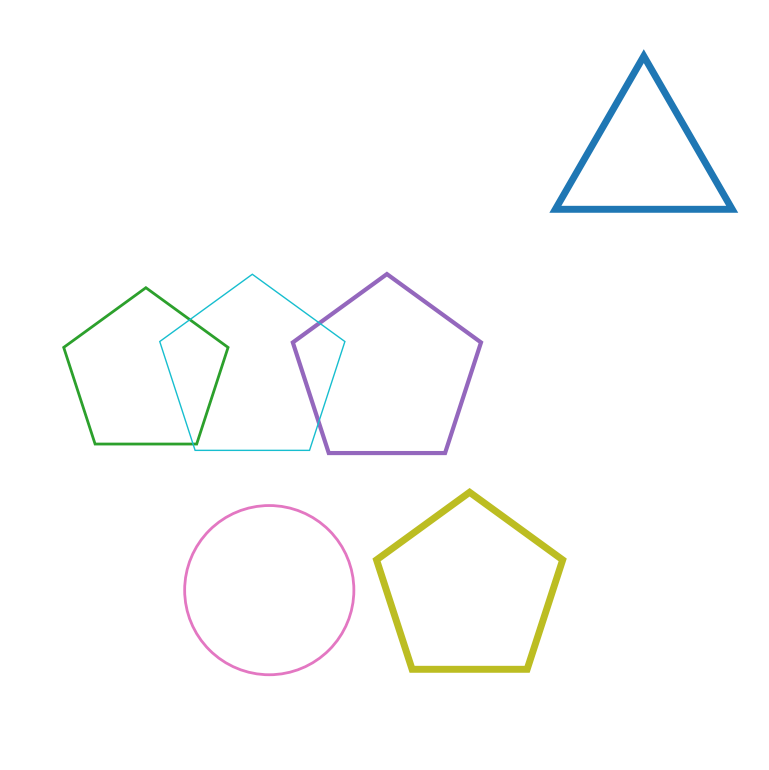[{"shape": "triangle", "thickness": 2.5, "radius": 0.66, "center": [0.836, 0.794]}, {"shape": "pentagon", "thickness": 1, "radius": 0.56, "center": [0.189, 0.514]}, {"shape": "pentagon", "thickness": 1.5, "radius": 0.64, "center": [0.502, 0.516]}, {"shape": "circle", "thickness": 1, "radius": 0.55, "center": [0.35, 0.234]}, {"shape": "pentagon", "thickness": 2.5, "radius": 0.64, "center": [0.61, 0.234]}, {"shape": "pentagon", "thickness": 0.5, "radius": 0.63, "center": [0.328, 0.517]}]